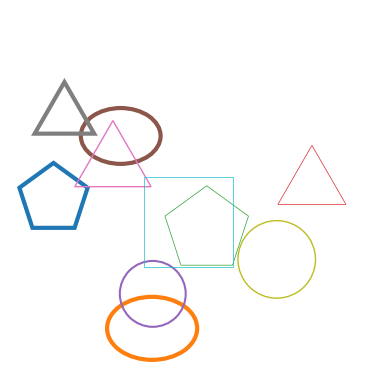[{"shape": "pentagon", "thickness": 3, "radius": 0.47, "center": [0.139, 0.484]}, {"shape": "oval", "thickness": 3, "radius": 0.58, "center": [0.395, 0.147]}, {"shape": "pentagon", "thickness": 0.5, "radius": 0.57, "center": [0.537, 0.403]}, {"shape": "triangle", "thickness": 0.5, "radius": 0.51, "center": [0.81, 0.52]}, {"shape": "circle", "thickness": 1.5, "radius": 0.43, "center": [0.397, 0.237]}, {"shape": "oval", "thickness": 3, "radius": 0.52, "center": [0.314, 0.647]}, {"shape": "triangle", "thickness": 1, "radius": 0.57, "center": [0.293, 0.572]}, {"shape": "triangle", "thickness": 3, "radius": 0.45, "center": [0.167, 0.697]}, {"shape": "circle", "thickness": 1, "radius": 0.5, "center": [0.719, 0.326]}, {"shape": "square", "thickness": 0.5, "radius": 0.58, "center": [0.489, 0.423]}]